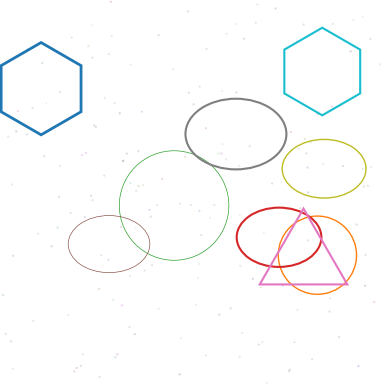[{"shape": "hexagon", "thickness": 2, "radius": 0.6, "center": [0.107, 0.77]}, {"shape": "circle", "thickness": 1, "radius": 0.51, "center": [0.824, 0.337]}, {"shape": "circle", "thickness": 0.5, "radius": 0.71, "center": [0.452, 0.466]}, {"shape": "oval", "thickness": 1.5, "radius": 0.55, "center": [0.725, 0.384]}, {"shape": "oval", "thickness": 0.5, "radius": 0.53, "center": [0.283, 0.366]}, {"shape": "triangle", "thickness": 1.5, "radius": 0.66, "center": [0.788, 0.327]}, {"shape": "oval", "thickness": 1.5, "radius": 0.66, "center": [0.613, 0.652]}, {"shape": "oval", "thickness": 1, "radius": 0.54, "center": [0.842, 0.562]}, {"shape": "hexagon", "thickness": 1.5, "radius": 0.57, "center": [0.837, 0.814]}]